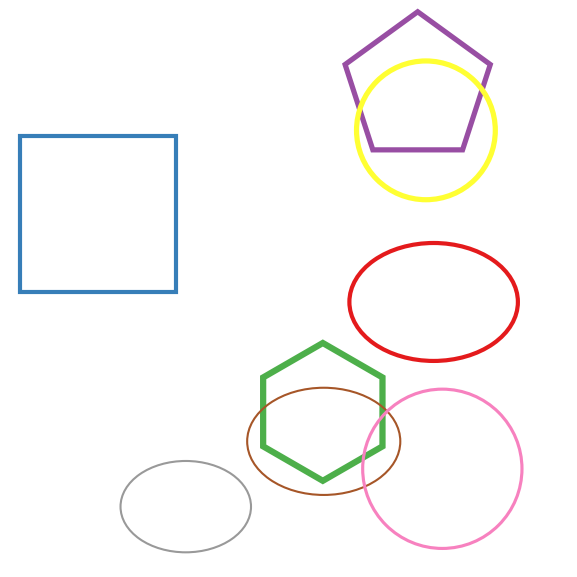[{"shape": "oval", "thickness": 2, "radius": 0.73, "center": [0.751, 0.476]}, {"shape": "square", "thickness": 2, "radius": 0.68, "center": [0.17, 0.628]}, {"shape": "hexagon", "thickness": 3, "radius": 0.6, "center": [0.559, 0.286]}, {"shape": "pentagon", "thickness": 2.5, "radius": 0.66, "center": [0.723, 0.847]}, {"shape": "circle", "thickness": 2.5, "radius": 0.6, "center": [0.738, 0.773]}, {"shape": "oval", "thickness": 1, "radius": 0.66, "center": [0.561, 0.235]}, {"shape": "circle", "thickness": 1.5, "radius": 0.69, "center": [0.766, 0.187]}, {"shape": "oval", "thickness": 1, "radius": 0.56, "center": [0.322, 0.122]}]